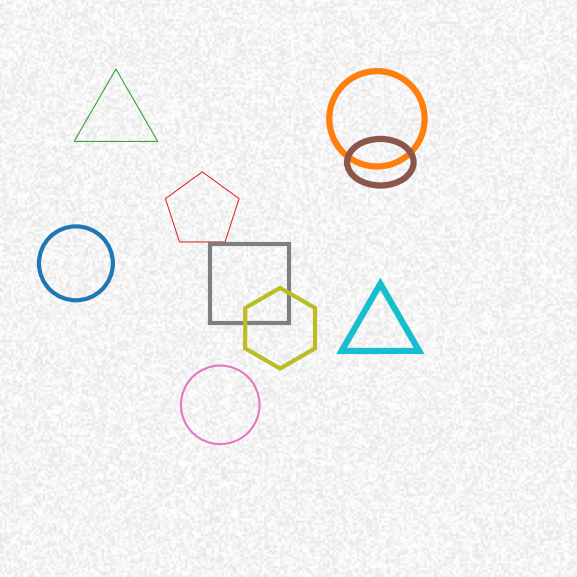[{"shape": "circle", "thickness": 2, "radius": 0.32, "center": [0.131, 0.543]}, {"shape": "circle", "thickness": 3, "radius": 0.41, "center": [0.653, 0.793]}, {"shape": "triangle", "thickness": 0.5, "radius": 0.42, "center": [0.201, 0.796]}, {"shape": "pentagon", "thickness": 0.5, "radius": 0.34, "center": [0.35, 0.634]}, {"shape": "oval", "thickness": 3, "radius": 0.29, "center": [0.659, 0.718]}, {"shape": "circle", "thickness": 1, "radius": 0.34, "center": [0.381, 0.298]}, {"shape": "square", "thickness": 2, "radius": 0.34, "center": [0.432, 0.508]}, {"shape": "hexagon", "thickness": 2, "radius": 0.35, "center": [0.485, 0.431]}, {"shape": "triangle", "thickness": 3, "radius": 0.39, "center": [0.659, 0.43]}]